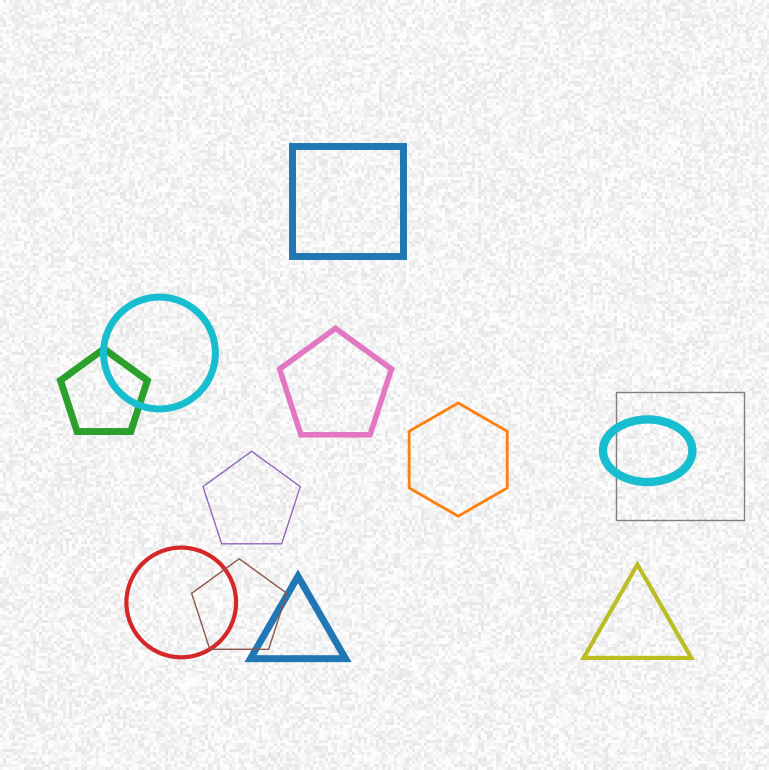[{"shape": "square", "thickness": 2.5, "radius": 0.36, "center": [0.452, 0.739]}, {"shape": "triangle", "thickness": 2.5, "radius": 0.36, "center": [0.387, 0.18]}, {"shape": "hexagon", "thickness": 1, "radius": 0.37, "center": [0.595, 0.403]}, {"shape": "pentagon", "thickness": 2.5, "radius": 0.3, "center": [0.135, 0.488]}, {"shape": "circle", "thickness": 1.5, "radius": 0.36, "center": [0.235, 0.218]}, {"shape": "pentagon", "thickness": 0.5, "radius": 0.33, "center": [0.327, 0.347]}, {"shape": "pentagon", "thickness": 0.5, "radius": 0.32, "center": [0.311, 0.209]}, {"shape": "pentagon", "thickness": 2, "radius": 0.38, "center": [0.436, 0.497]}, {"shape": "square", "thickness": 0.5, "radius": 0.42, "center": [0.883, 0.408]}, {"shape": "triangle", "thickness": 1.5, "radius": 0.4, "center": [0.828, 0.186]}, {"shape": "circle", "thickness": 2.5, "radius": 0.36, "center": [0.207, 0.542]}, {"shape": "oval", "thickness": 3, "radius": 0.29, "center": [0.841, 0.415]}]